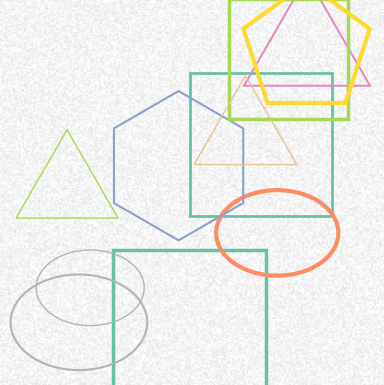[{"shape": "square", "thickness": 2.5, "radius": 0.99, "center": [0.492, 0.152]}, {"shape": "square", "thickness": 2, "radius": 0.93, "center": [0.678, 0.625]}, {"shape": "oval", "thickness": 3, "radius": 0.79, "center": [0.72, 0.395]}, {"shape": "hexagon", "thickness": 1.5, "radius": 0.97, "center": [0.464, 0.57]}, {"shape": "triangle", "thickness": 1.5, "radius": 0.94, "center": [0.797, 0.872]}, {"shape": "triangle", "thickness": 1, "radius": 0.77, "center": [0.174, 0.51]}, {"shape": "square", "thickness": 2.5, "radius": 0.78, "center": [0.749, 0.847]}, {"shape": "pentagon", "thickness": 3, "radius": 0.86, "center": [0.796, 0.872]}, {"shape": "triangle", "thickness": 1, "radius": 0.77, "center": [0.637, 0.65]}, {"shape": "oval", "thickness": 1, "radius": 0.7, "center": [0.234, 0.252]}, {"shape": "oval", "thickness": 1.5, "radius": 0.89, "center": [0.205, 0.163]}]